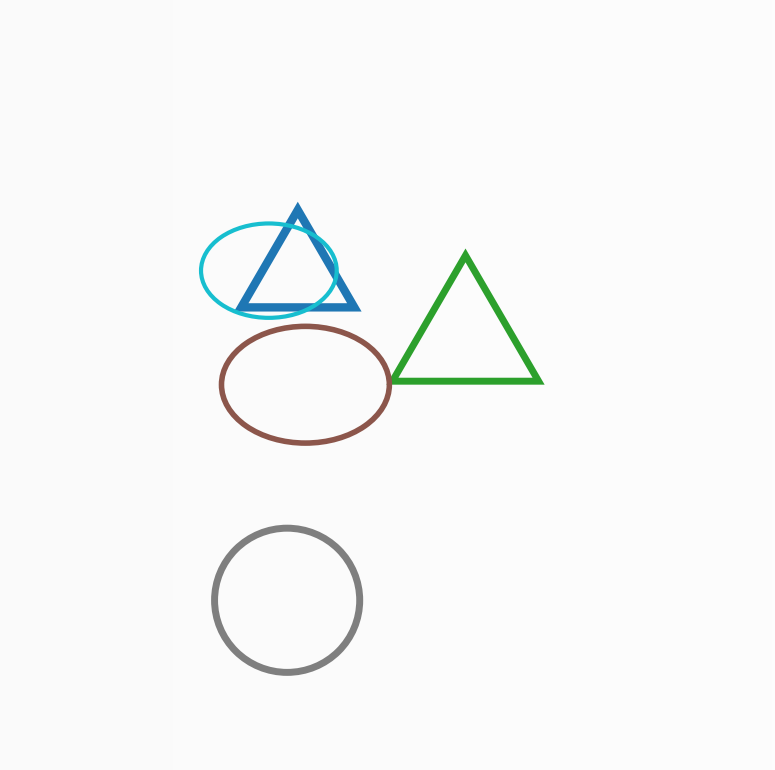[{"shape": "triangle", "thickness": 3, "radius": 0.42, "center": [0.384, 0.643]}, {"shape": "triangle", "thickness": 2.5, "radius": 0.54, "center": [0.601, 0.559]}, {"shape": "oval", "thickness": 2, "radius": 0.54, "center": [0.394, 0.5]}, {"shape": "circle", "thickness": 2.5, "radius": 0.47, "center": [0.371, 0.22]}, {"shape": "oval", "thickness": 1.5, "radius": 0.44, "center": [0.347, 0.649]}]